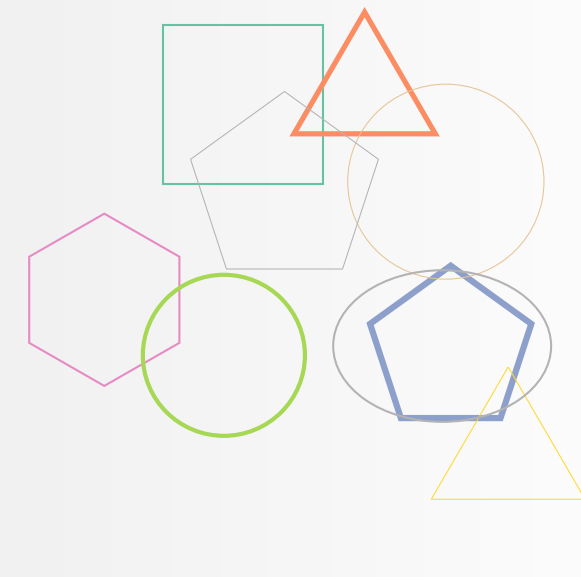[{"shape": "square", "thickness": 1, "radius": 0.69, "center": [0.419, 0.818]}, {"shape": "triangle", "thickness": 2.5, "radius": 0.7, "center": [0.627, 0.838]}, {"shape": "pentagon", "thickness": 3, "radius": 0.73, "center": [0.775, 0.393]}, {"shape": "hexagon", "thickness": 1, "radius": 0.75, "center": [0.179, 0.48]}, {"shape": "circle", "thickness": 2, "radius": 0.7, "center": [0.385, 0.384]}, {"shape": "triangle", "thickness": 0.5, "radius": 0.76, "center": [0.874, 0.211]}, {"shape": "circle", "thickness": 0.5, "radius": 0.84, "center": [0.767, 0.685]}, {"shape": "oval", "thickness": 1, "radius": 0.94, "center": [0.761, 0.4]}, {"shape": "pentagon", "thickness": 0.5, "radius": 0.85, "center": [0.489, 0.671]}]